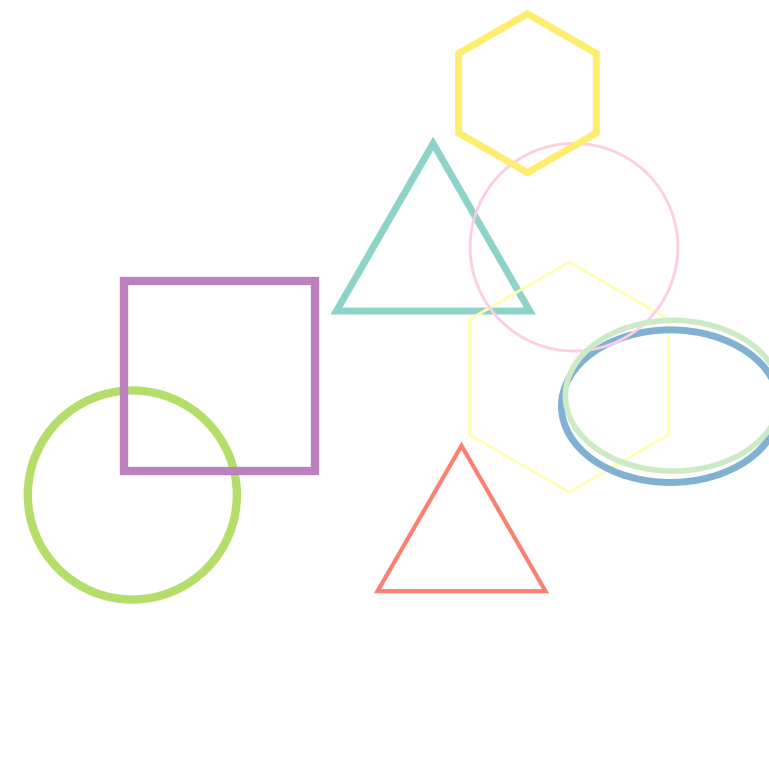[{"shape": "triangle", "thickness": 2.5, "radius": 0.73, "center": [0.562, 0.669]}, {"shape": "hexagon", "thickness": 1, "radius": 0.75, "center": [0.739, 0.51]}, {"shape": "triangle", "thickness": 1.5, "radius": 0.63, "center": [0.599, 0.295]}, {"shape": "oval", "thickness": 2.5, "radius": 0.71, "center": [0.871, 0.473]}, {"shape": "circle", "thickness": 3, "radius": 0.68, "center": [0.172, 0.357]}, {"shape": "circle", "thickness": 1, "radius": 0.67, "center": [0.745, 0.679]}, {"shape": "square", "thickness": 3, "radius": 0.62, "center": [0.285, 0.512]}, {"shape": "oval", "thickness": 2, "radius": 0.7, "center": [0.874, 0.486]}, {"shape": "hexagon", "thickness": 2.5, "radius": 0.52, "center": [0.685, 0.879]}]